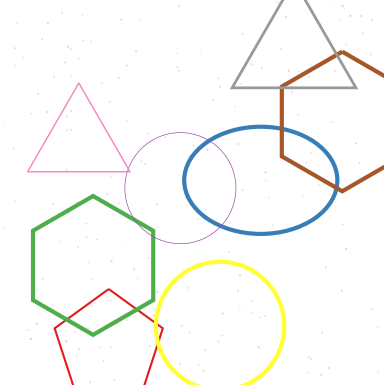[{"shape": "pentagon", "thickness": 1.5, "radius": 0.74, "center": [0.282, 0.102]}, {"shape": "oval", "thickness": 3, "radius": 0.99, "center": [0.677, 0.532]}, {"shape": "hexagon", "thickness": 3, "radius": 0.9, "center": [0.242, 0.311]}, {"shape": "circle", "thickness": 0.5, "radius": 0.72, "center": [0.469, 0.511]}, {"shape": "circle", "thickness": 3, "radius": 0.83, "center": [0.572, 0.153]}, {"shape": "hexagon", "thickness": 3, "radius": 0.91, "center": [0.889, 0.685]}, {"shape": "triangle", "thickness": 1, "radius": 0.77, "center": [0.205, 0.631]}, {"shape": "triangle", "thickness": 2, "radius": 0.93, "center": [0.764, 0.865]}]